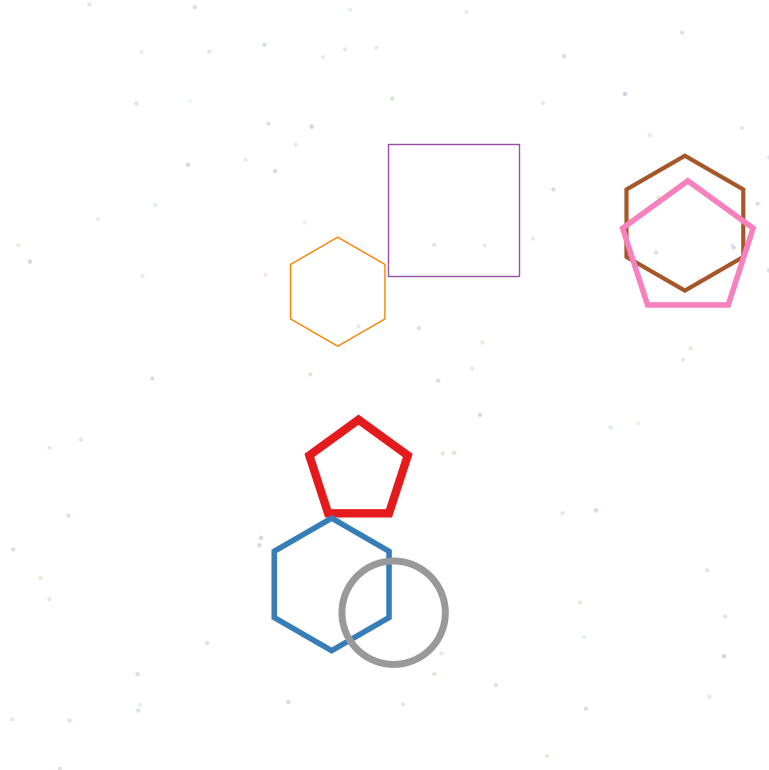[{"shape": "pentagon", "thickness": 3, "radius": 0.34, "center": [0.466, 0.388]}, {"shape": "hexagon", "thickness": 2, "radius": 0.43, "center": [0.431, 0.241]}, {"shape": "square", "thickness": 0.5, "radius": 0.43, "center": [0.589, 0.727]}, {"shape": "hexagon", "thickness": 0.5, "radius": 0.35, "center": [0.439, 0.621]}, {"shape": "hexagon", "thickness": 1.5, "radius": 0.44, "center": [0.889, 0.71]}, {"shape": "pentagon", "thickness": 2, "radius": 0.45, "center": [0.893, 0.676]}, {"shape": "circle", "thickness": 2.5, "radius": 0.34, "center": [0.511, 0.204]}]